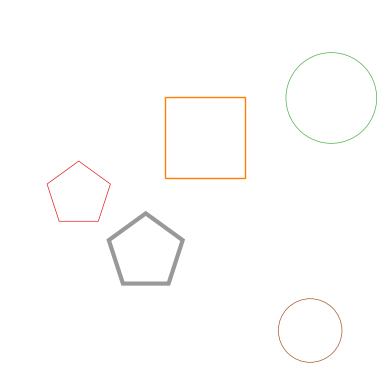[{"shape": "pentagon", "thickness": 0.5, "radius": 0.43, "center": [0.204, 0.495]}, {"shape": "circle", "thickness": 0.5, "radius": 0.59, "center": [0.861, 0.745]}, {"shape": "square", "thickness": 1, "radius": 0.52, "center": [0.533, 0.643]}, {"shape": "circle", "thickness": 0.5, "radius": 0.41, "center": [0.806, 0.141]}, {"shape": "pentagon", "thickness": 3, "radius": 0.5, "center": [0.379, 0.345]}]